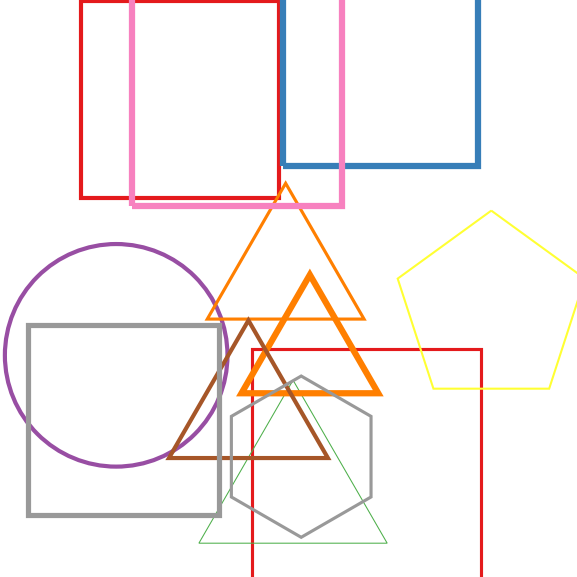[{"shape": "square", "thickness": 2, "radius": 0.86, "center": [0.312, 0.827]}, {"shape": "square", "thickness": 1.5, "radius": 0.99, "center": [0.635, 0.196]}, {"shape": "square", "thickness": 3, "radius": 0.84, "center": [0.659, 0.881]}, {"shape": "triangle", "thickness": 0.5, "radius": 0.94, "center": [0.507, 0.153]}, {"shape": "circle", "thickness": 2, "radius": 0.96, "center": [0.201, 0.384]}, {"shape": "triangle", "thickness": 1.5, "radius": 0.78, "center": [0.495, 0.525]}, {"shape": "triangle", "thickness": 3, "radius": 0.68, "center": [0.537, 0.387]}, {"shape": "pentagon", "thickness": 1, "radius": 0.85, "center": [0.851, 0.464]}, {"shape": "triangle", "thickness": 2, "radius": 0.79, "center": [0.43, 0.285]}, {"shape": "square", "thickness": 3, "radius": 0.91, "center": [0.41, 0.824]}, {"shape": "square", "thickness": 2.5, "radius": 0.83, "center": [0.214, 0.272]}, {"shape": "hexagon", "thickness": 1.5, "radius": 0.7, "center": [0.522, 0.208]}]